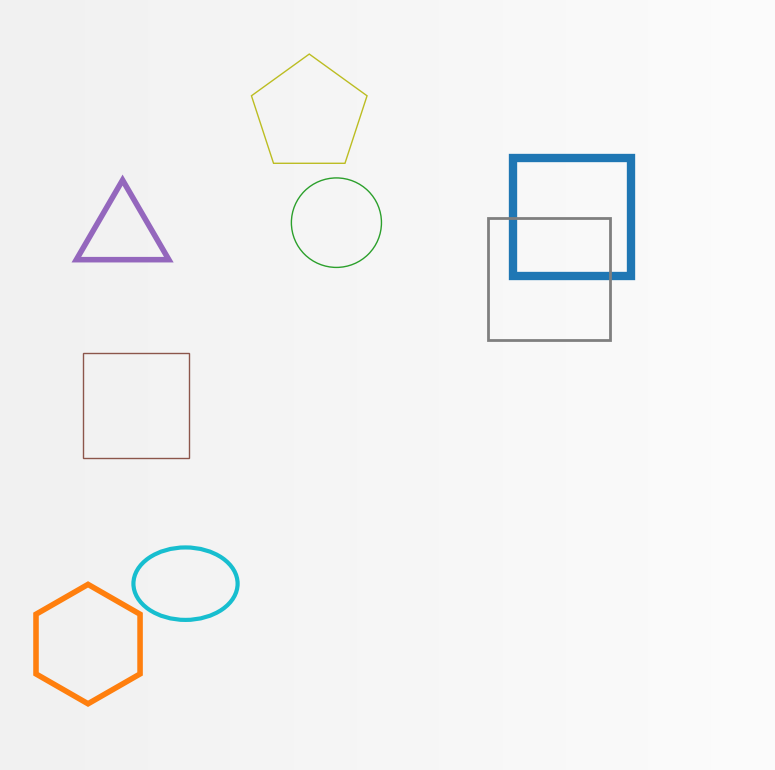[{"shape": "square", "thickness": 3, "radius": 0.38, "center": [0.738, 0.718]}, {"shape": "hexagon", "thickness": 2, "radius": 0.39, "center": [0.114, 0.164]}, {"shape": "circle", "thickness": 0.5, "radius": 0.29, "center": [0.434, 0.711]}, {"shape": "triangle", "thickness": 2, "radius": 0.34, "center": [0.158, 0.697]}, {"shape": "square", "thickness": 0.5, "radius": 0.34, "center": [0.175, 0.473]}, {"shape": "square", "thickness": 1, "radius": 0.4, "center": [0.708, 0.638]}, {"shape": "pentagon", "thickness": 0.5, "radius": 0.39, "center": [0.399, 0.851]}, {"shape": "oval", "thickness": 1.5, "radius": 0.34, "center": [0.239, 0.242]}]